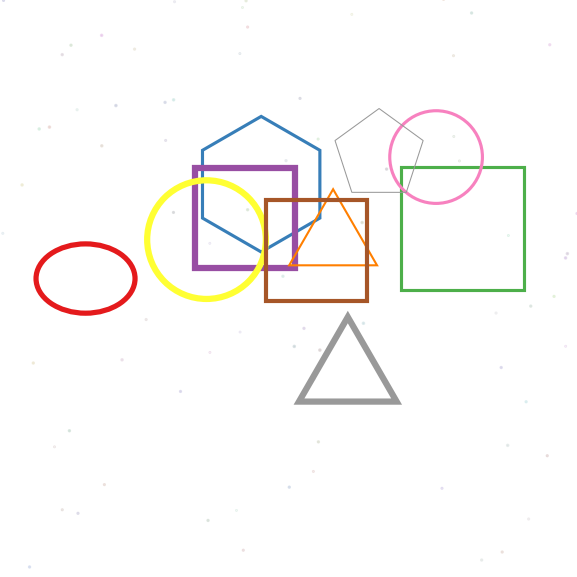[{"shape": "oval", "thickness": 2.5, "radius": 0.43, "center": [0.148, 0.517]}, {"shape": "hexagon", "thickness": 1.5, "radius": 0.59, "center": [0.452, 0.68]}, {"shape": "square", "thickness": 1.5, "radius": 0.53, "center": [0.8, 0.603]}, {"shape": "square", "thickness": 3, "radius": 0.43, "center": [0.425, 0.621]}, {"shape": "triangle", "thickness": 1, "radius": 0.44, "center": [0.577, 0.584]}, {"shape": "circle", "thickness": 3, "radius": 0.51, "center": [0.358, 0.584]}, {"shape": "square", "thickness": 2, "radius": 0.44, "center": [0.547, 0.565]}, {"shape": "circle", "thickness": 1.5, "radius": 0.4, "center": [0.755, 0.727]}, {"shape": "triangle", "thickness": 3, "radius": 0.49, "center": [0.602, 0.353]}, {"shape": "pentagon", "thickness": 0.5, "radius": 0.4, "center": [0.656, 0.731]}]